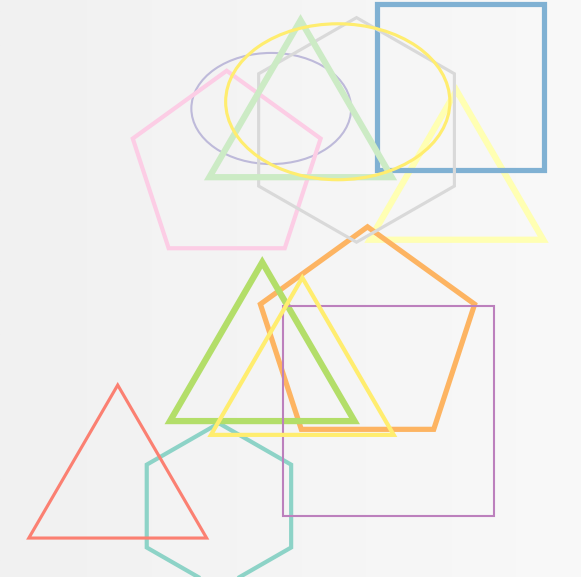[{"shape": "hexagon", "thickness": 2, "radius": 0.72, "center": [0.377, 0.123]}, {"shape": "triangle", "thickness": 3, "radius": 0.86, "center": [0.785, 0.67]}, {"shape": "oval", "thickness": 1, "radius": 0.69, "center": [0.467, 0.811]}, {"shape": "triangle", "thickness": 1.5, "radius": 0.88, "center": [0.203, 0.156]}, {"shape": "square", "thickness": 2.5, "radius": 0.72, "center": [0.792, 0.848]}, {"shape": "pentagon", "thickness": 2.5, "radius": 0.97, "center": [0.632, 0.413]}, {"shape": "triangle", "thickness": 3, "radius": 0.92, "center": [0.451, 0.362]}, {"shape": "pentagon", "thickness": 2, "radius": 0.85, "center": [0.39, 0.707]}, {"shape": "hexagon", "thickness": 1.5, "radius": 0.97, "center": [0.613, 0.774]}, {"shape": "square", "thickness": 1, "radius": 0.91, "center": [0.669, 0.287]}, {"shape": "triangle", "thickness": 3, "radius": 0.91, "center": [0.517, 0.783]}, {"shape": "triangle", "thickness": 2, "radius": 0.91, "center": [0.52, 0.337]}, {"shape": "oval", "thickness": 1.5, "radius": 0.96, "center": [0.581, 0.823]}]